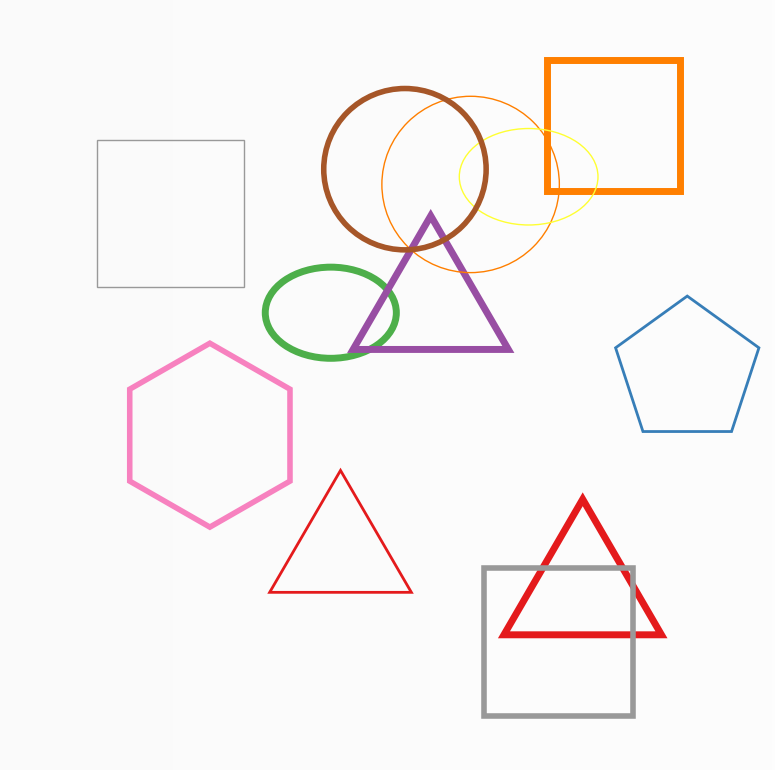[{"shape": "triangle", "thickness": 2.5, "radius": 0.59, "center": [0.752, 0.234]}, {"shape": "triangle", "thickness": 1, "radius": 0.53, "center": [0.439, 0.284]}, {"shape": "pentagon", "thickness": 1, "radius": 0.49, "center": [0.887, 0.518]}, {"shape": "oval", "thickness": 2.5, "radius": 0.42, "center": [0.427, 0.594]}, {"shape": "triangle", "thickness": 2.5, "radius": 0.58, "center": [0.556, 0.604]}, {"shape": "square", "thickness": 2.5, "radius": 0.43, "center": [0.792, 0.837]}, {"shape": "circle", "thickness": 0.5, "radius": 0.57, "center": [0.607, 0.76]}, {"shape": "oval", "thickness": 0.5, "radius": 0.45, "center": [0.682, 0.77]}, {"shape": "circle", "thickness": 2, "radius": 0.52, "center": [0.522, 0.78]}, {"shape": "hexagon", "thickness": 2, "radius": 0.6, "center": [0.271, 0.435]}, {"shape": "square", "thickness": 2, "radius": 0.48, "center": [0.72, 0.166]}, {"shape": "square", "thickness": 0.5, "radius": 0.48, "center": [0.22, 0.723]}]